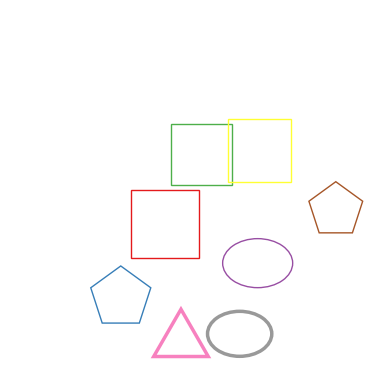[{"shape": "square", "thickness": 1, "radius": 0.44, "center": [0.428, 0.419]}, {"shape": "pentagon", "thickness": 1, "radius": 0.41, "center": [0.314, 0.227]}, {"shape": "square", "thickness": 1, "radius": 0.4, "center": [0.523, 0.599]}, {"shape": "oval", "thickness": 1, "radius": 0.45, "center": [0.669, 0.316]}, {"shape": "square", "thickness": 1, "radius": 0.41, "center": [0.674, 0.609]}, {"shape": "pentagon", "thickness": 1, "radius": 0.37, "center": [0.872, 0.455]}, {"shape": "triangle", "thickness": 2.5, "radius": 0.41, "center": [0.47, 0.115]}, {"shape": "oval", "thickness": 2.5, "radius": 0.42, "center": [0.622, 0.133]}]